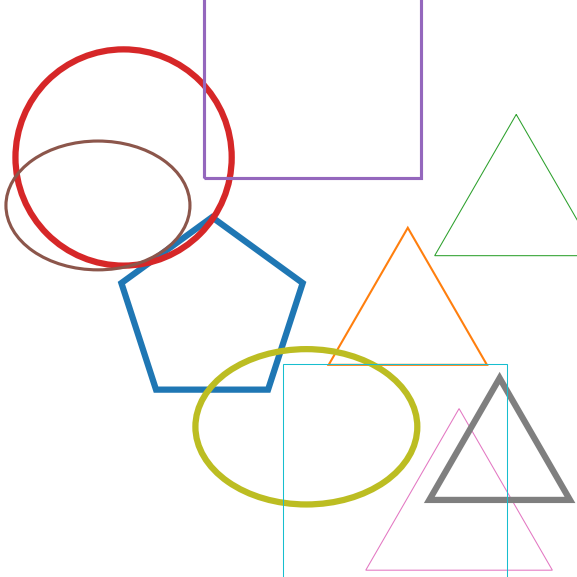[{"shape": "pentagon", "thickness": 3, "radius": 0.83, "center": [0.367, 0.458]}, {"shape": "triangle", "thickness": 1, "radius": 0.79, "center": [0.706, 0.447]}, {"shape": "triangle", "thickness": 0.5, "radius": 0.82, "center": [0.894, 0.638]}, {"shape": "circle", "thickness": 3, "radius": 0.94, "center": [0.214, 0.726]}, {"shape": "square", "thickness": 1.5, "radius": 0.94, "center": [0.541, 0.879]}, {"shape": "oval", "thickness": 1.5, "radius": 0.8, "center": [0.17, 0.643]}, {"shape": "triangle", "thickness": 0.5, "radius": 0.93, "center": [0.795, 0.105]}, {"shape": "triangle", "thickness": 3, "radius": 0.7, "center": [0.865, 0.204]}, {"shape": "oval", "thickness": 3, "radius": 0.96, "center": [0.53, 0.26]}, {"shape": "square", "thickness": 0.5, "radius": 0.97, "center": [0.684, 0.176]}]